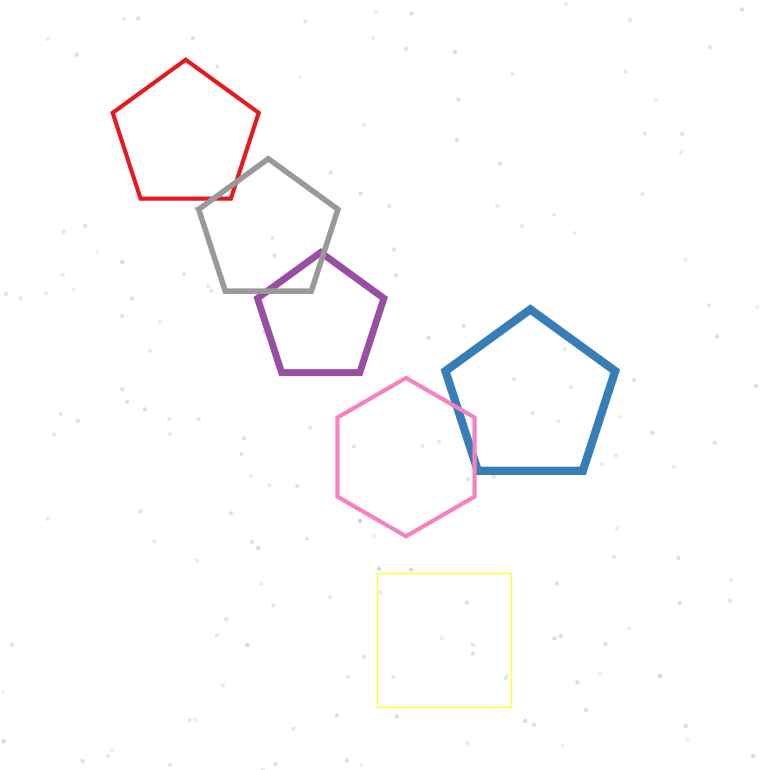[{"shape": "pentagon", "thickness": 1.5, "radius": 0.5, "center": [0.241, 0.823]}, {"shape": "pentagon", "thickness": 3, "radius": 0.58, "center": [0.689, 0.482]}, {"shape": "pentagon", "thickness": 2.5, "radius": 0.43, "center": [0.417, 0.586]}, {"shape": "square", "thickness": 0.5, "radius": 0.43, "center": [0.577, 0.169]}, {"shape": "hexagon", "thickness": 1.5, "radius": 0.51, "center": [0.527, 0.406]}, {"shape": "pentagon", "thickness": 2, "radius": 0.48, "center": [0.348, 0.699]}]